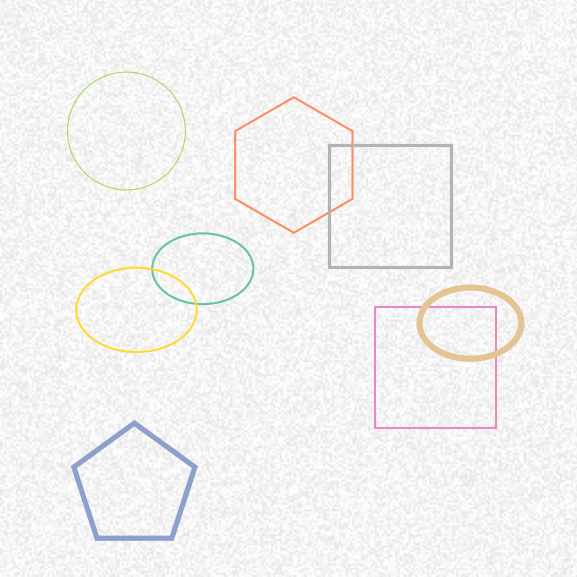[{"shape": "oval", "thickness": 1, "radius": 0.44, "center": [0.351, 0.534]}, {"shape": "hexagon", "thickness": 1, "radius": 0.59, "center": [0.509, 0.713]}, {"shape": "pentagon", "thickness": 2.5, "radius": 0.55, "center": [0.233, 0.156]}, {"shape": "square", "thickness": 1, "radius": 0.52, "center": [0.754, 0.362]}, {"shape": "circle", "thickness": 0.5, "radius": 0.51, "center": [0.219, 0.772]}, {"shape": "oval", "thickness": 1, "radius": 0.52, "center": [0.236, 0.463]}, {"shape": "oval", "thickness": 3, "radius": 0.44, "center": [0.815, 0.44]}, {"shape": "square", "thickness": 1.5, "radius": 0.53, "center": [0.675, 0.642]}]